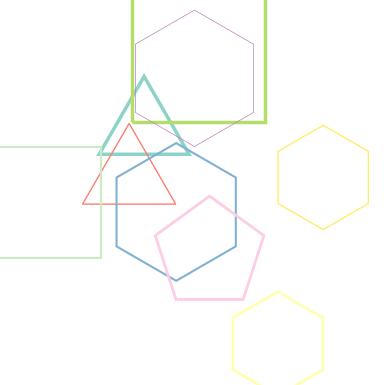[{"shape": "triangle", "thickness": 2.5, "radius": 0.67, "center": [0.374, 0.667]}, {"shape": "hexagon", "thickness": 2, "radius": 0.67, "center": [0.722, 0.107]}, {"shape": "triangle", "thickness": 1, "radius": 0.7, "center": [0.335, 0.54]}, {"shape": "hexagon", "thickness": 1.5, "radius": 0.89, "center": [0.458, 0.449]}, {"shape": "square", "thickness": 2.5, "radius": 0.86, "center": [0.516, 0.856]}, {"shape": "pentagon", "thickness": 2, "radius": 0.74, "center": [0.544, 0.342]}, {"shape": "hexagon", "thickness": 0.5, "radius": 0.89, "center": [0.505, 0.797]}, {"shape": "square", "thickness": 1.5, "radius": 0.72, "center": [0.119, 0.474]}, {"shape": "hexagon", "thickness": 1, "radius": 0.68, "center": [0.839, 0.539]}]